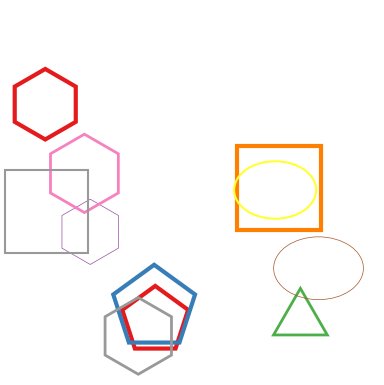[{"shape": "hexagon", "thickness": 3, "radius": 0.46, "center": [0.118, 0.729]}, {"shape": "pentagon", "thickness": 3, "radius": 0.45, "center": [0.403, 0.167]}, {"shape": "pentagon", "thickness": 3, "radius": 0.56, "center": [0.4, 0.201]}, {"shape": "triangle", "thickness": 2, "radius": 0.4, "center": [0.78, 0.17]}, {"shape": "hexagon", "thickness": 0.5, "radius": 0.42, "center": [0.234, 0.398]}, {"shape": "square", "thickness": 3, "radius": 0.54, "center": [0.725, 0.511]}, {"shape": "oval", "thickness": 1.5, "radius": 0.53, "center": [0.715, 0.507]}, {"shape": "oval", "thickness": 0.5, "radius": 0.58, "center": [0.827, 0.303]}, {"shape": "hexagon", "thickness": 2, "radius": 0.51, "center": [0.219, 0.55]}, {"shape": "square", "thickness": 1.5, "radius": 0.54, "center": [0.122, 0.451]}, {"shape": "hexagon", "thickness": 2, "radius": 0.5, "center": [0.359, 0.127]}]